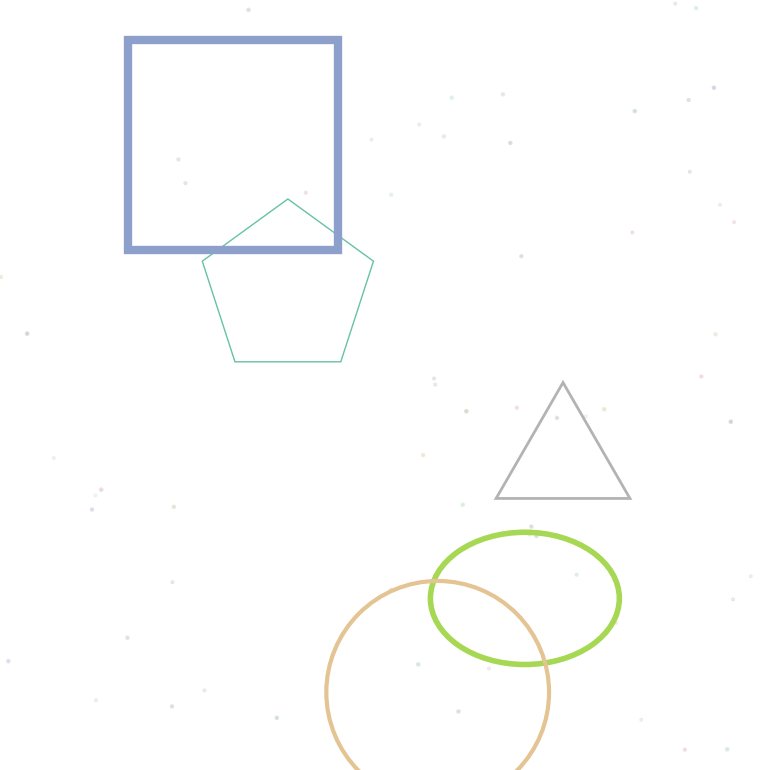[{"shape": "pentagon", "thickness": 0.5, "radius": 0.58, "center": [0.374, 0.625]}, {"shape": "square", "thickness": 3, "radius": 0.68, "center": [0.302, 0.811]}, {"shape": "oval", "thickness": 2, "radius": 0.61, "center": [0.682, 0.223]}, {"shape": "circle", "thickness": 1.5, "radius": 0.72, "center": [0.568, 0.101]}, {"shape": "triangle", "thickness": 1, "radius": 0.5, "center": [0.731, 0.403]}]